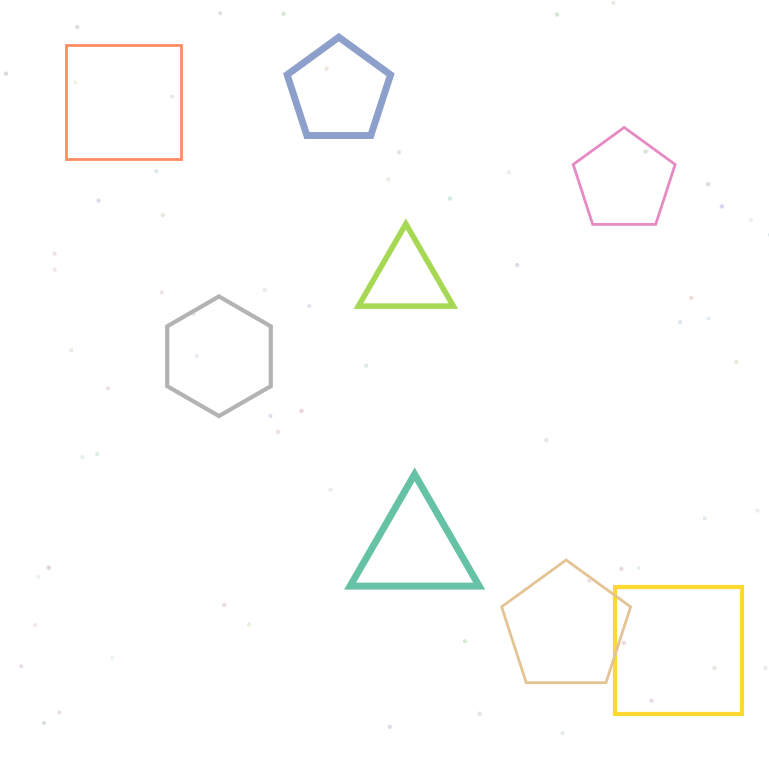[{"shape": "triangle", "thickness": 2.5, "radius": 0.48, "center": [0.538, 0.287]}, {"shape": "square", "thickness": 1, "radius": 0.37, "center": [0.16, 0.868]}, {"shape": "pentagon", "thickness": 2.5, "radius": 0.35, "center": [0.44, 0.881]}, {"shape": "pentagon", "thickness": 1, "radius": 0.35, "center": [0.811, 0.765]}, {"shape": "triangle", "thickness": 2, "radius": 0.36, "center": [0.527, 0.638]}, {"shape": "square", "thickness": 1.5, "radius": 0.41, "center": [0.882, 0.156]}, {"shape": "pentagon", "thickness": 1, "radius": 0.44, "center": [0.735, 0.185]}, {"shape": "hexagon", "thickness": 1.5, "radius": 0.39, "center": [0.284, 0.537]}]